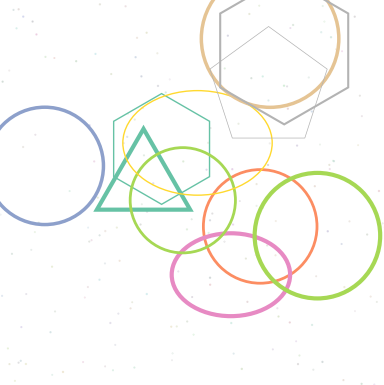[{"shape": "hexagon", "thickness": 1, "radius": 0.72, "center": [0.42, 0.613]}, {"shape": "triangle", "thickness": 3, "radius": 0.7, "center": [0.373, 0.525]}, {"shape": "circle", "thickness": 2, "radius": 0.74, "center": [0.676, 0.412]}, {"shape": "circle", "thickness": 2.5, "radius": 0.76, "center": [0.116, 0.569]}, {"shape": "oval", "thickness": 3, "radius": 0.77, "center": [0.6, 0.286]}, {"shape": "circle", "thickness": 3, "radius": 0.82, "center": [0.824, 0.388]}, {"shape": "circle", "thickness": 2, "radius": 0.68, "center": [0.475, 0.48]}, {"shape": "oval", "thickness": 1, "radius": 0.97, "center": [0.513, 0.629]}, {"shape": "circle", "thickness": 2.5, "radius": 0.89, "center": [0.702, 0.9]}, {"shape": "pentagon", "thickness": 0.5, "radius": 0.8, "center": [0.698, 0.771]}, {"shape": "hexagon", "thickness": 1.5, "radius": 0.96, "center": [0.738, 0.869]}]